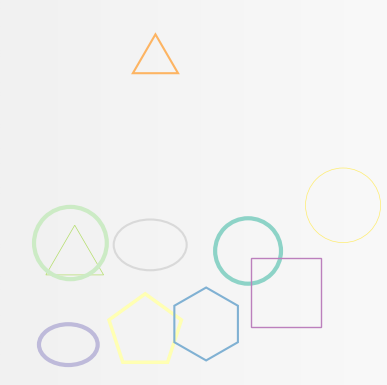[{"shape": "circle", "thickness": 3, "radius": 0.42, "center": [0.64, 0.348]}, {"shape": "pentagon", "thickness": 2.5, "radius": 0.49, "center": [0.375, 0.139]}, {"shape": "oval", "thickness": 3, "radius": 0.38, "center": [0.176, 0.105]}, {"shape": "hexagon", "thickness": 1.5, "radius": 0.47, "center": [0.532, 0.158]}, {"shape": "triangle", "thickness": 1.5, "radius": 0.34, "center": [0.401, 0.844]}, {"shape": "triangle", "thickness": 0.5, "radius": 0.43, "center": [0.193, 0.329]}, {"shape": "oval", "thickness": 1.5, "radius": 0.47, "center": [0.388, 0.364]}, {"shape": "square", "thickness": 1, "radius": 0.45, "center": [0.737, 0.241]}, {"shape": "circle", "thickness": 3, "radius": 0.47, "center": [0.182, 0.369]}, {"shape": "circle", "thickness": 0.5, "radius": 0.48, "center": [0.885, 0.467]}]